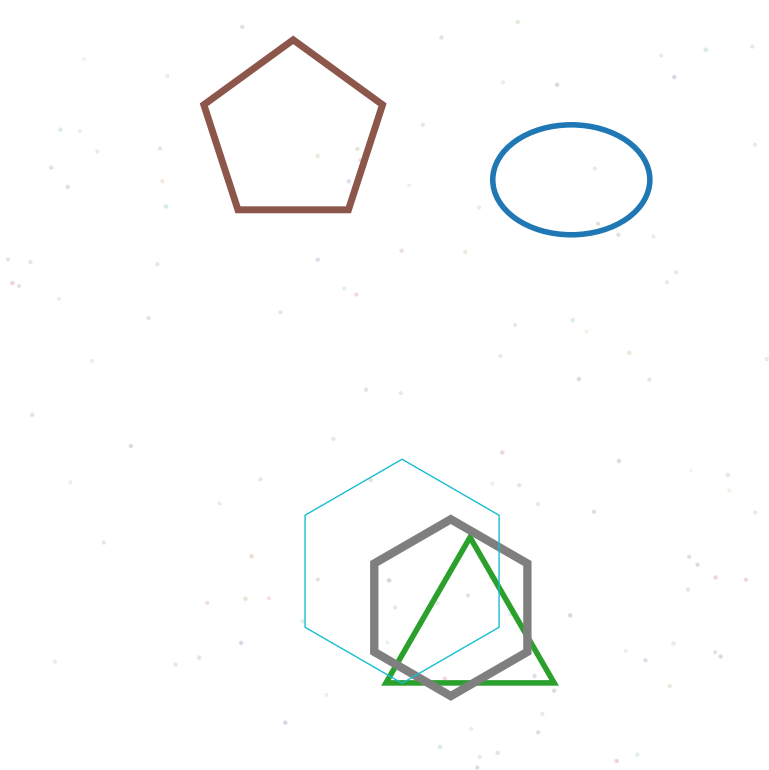[{"shape": "oval", "thickness": 2, "radius": 0.51, "center": [0.742, 0.767]}, {"shape": "triangle", "thickness": 2, "radius": 0.63, "center": [0.61, 0.176]}, {"shape": "pentagon", "thickness": 2.5, "radius": 0.61, "center": [0.381, 0.826]}, {"shape": "hexagon", "thickness": 3, "radius": 0.57, "center": [0.585, 0.211]}, {"shape": "hexagon", "thickness": 0.5, "radius": 0.73, "center": [0.522, 0.258]}]